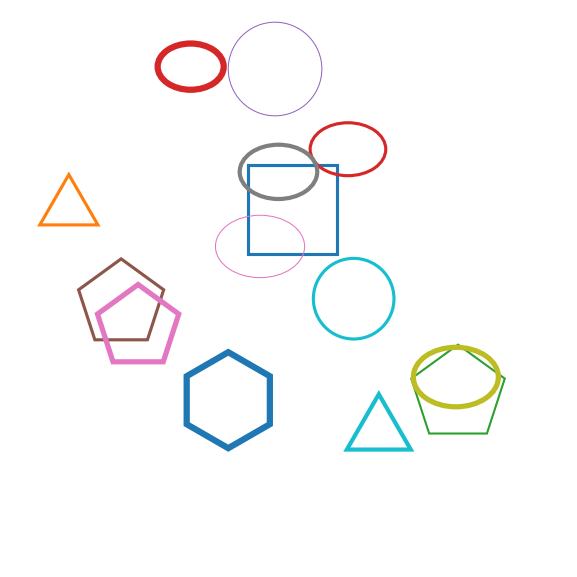[{"shape": "square", "thickness": 1.5, "radius": 0.38, "center": [0.506, 0.637]}, {"shape": "hexagon", "thickness": 3, "radius": 0.42, "center": [0.395, 0.306]}, {"shape": "triangle", "thickness": 1.5, "radius": 0.29, "center": [0.119, 0.639]}, {"shape": "pentagon", "thickness": 1, "radius": 0.43, "center": [0.793, 0.317]}, {"shape": "oval", "thickness": 1.5, "radius": 0.33, "center": [0.603, 0.741]}, {"shape": "oval", "thickness": 3, "radius": 0.29, "center": [0.33, 0.884]}, {"shape": "circle", "thickness": 0.5, "radius": 0.41, "center": [0.476, 0.88]}, {"shape": "pentagon", "thickness": 1.5, "radius": 0.39, "center": [0.21, 0.473]}, {"shape": "oval", "thickness": 0.5, "radius": 0.39, "center": [0.45, 0.572]}, {"shape": "pentagon", "thickness": 2.5, "radius": 0.37, "center": [0.239, 0.432]}, {"shape": "oval", "thickness": 2, "radius": 0.34, "center": [0.482, 0.702]}, {"shape": "oval", "thickness": 2.5, "radius": 0.37, "center": [0.789, 0.346]}, {"shape": "circle", "thickness": 1.5, "radius": 0.35, "center": [0.612, 0.482]}, {"shape": "triangle", "thickness": 2, "radius": 0.32, "center": [0.656, 0.253]}]